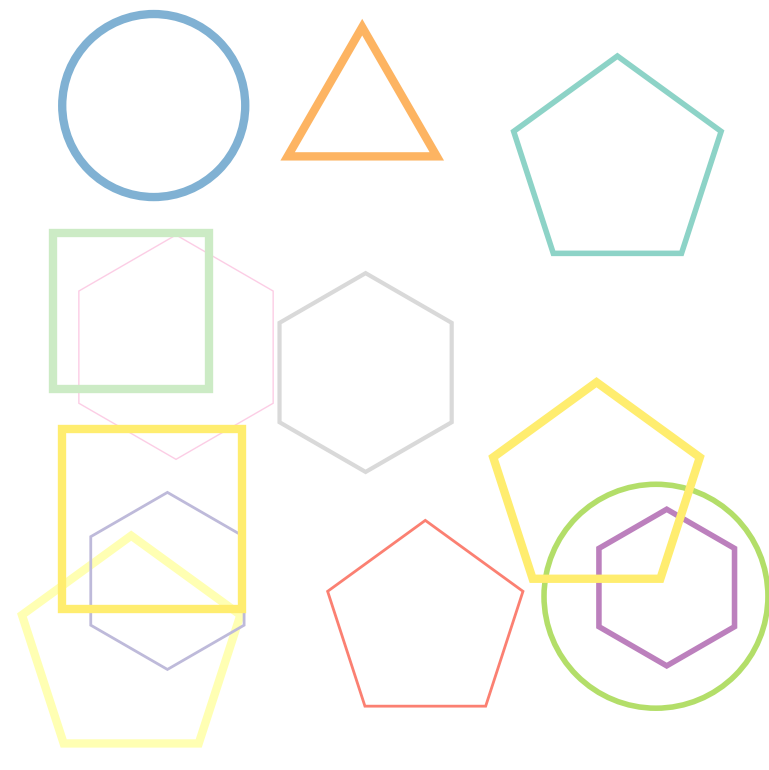[{"shape": "pentagon", "thickness": 2, "radius": 0.71, "center": [0.802, 0.786]}, {"shape": "pentagon", "thickness": 3, "radius": 0.75, "center": [0.17, 0.155]}, {"shape": "hexagon", "thickness": 1, "radius": 0.57, "center": [0.217, 0.246]}, {"shape": "pentagon", "thickness": 1, "radius": 0.67, "center": [0.552, 0.191]}, {"shape": "circle", "thickness": 3, "radius": 0.59, "center": [0.2, 0.863]}, {"shape": "triangle", "thickness": 3, "radius": 0.56, "center": [0.47, 0.853]}, {"shape": "circle", "thickness": 2, "radius": 0.73, "center": [0.852, 0.226]}, {"shape": "hexagon", "thickness": 0.5, "radius": 0.73, "center": [0.229, 0.549]}, {"shape": "hexagon", "thickness": 1.5, "radius": 0.65, "center": [0.475, 0.516]}, {"shape": "hexagon", "thickness": 2, "radius": 0.51, "center": [0.866, 0.237]}, {"shape": "square", "thickness": 3, "radius": 0.51, "center": [0.17, 0.596]}, {"shape": "square", "thickness": 3, "radius": 0.58, "center": [0.197, 0.326]}, {"shape": "pentagon", "thickness": 3, "radius": 0.71, "center": [0.775, 0.363]}]